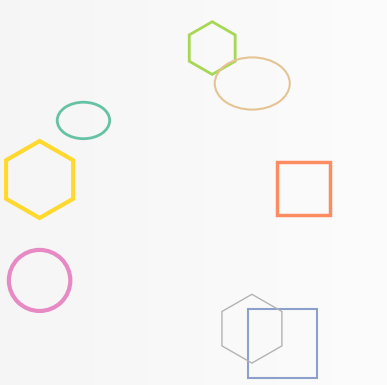[{"shape": "oval", "thickness": 2, "radius": 0.34, "center": [0.215, 0.687]}, {"shape": "square", "thickness": 2.5, "radius": 0.34, "center": [0.783, 0.51]}, {"shape": "square", "thickness": 1.5, "radius": 0.45, "center": [0.729, 0.108]}, {"shape": "circle", "thickness": 3, "radius": 0.4, "center": [0.102, 0.272]}, {"shape": "hexagon", "thickness": 2, "radius": 0.34, "center": [0.548, 0.875]}, {"shape": "hexagon", "thickness": 3, "radius": 0.5, "center": [0.102, 0.534]}, {"shape": "oval", "thickness": 1.5, "radius": 0.48, "center": [0.651, 0.783]}, {"shape": "hexagon", "thickness": 1, "radius": 0.45, "center": [0.65, 0.146]}]